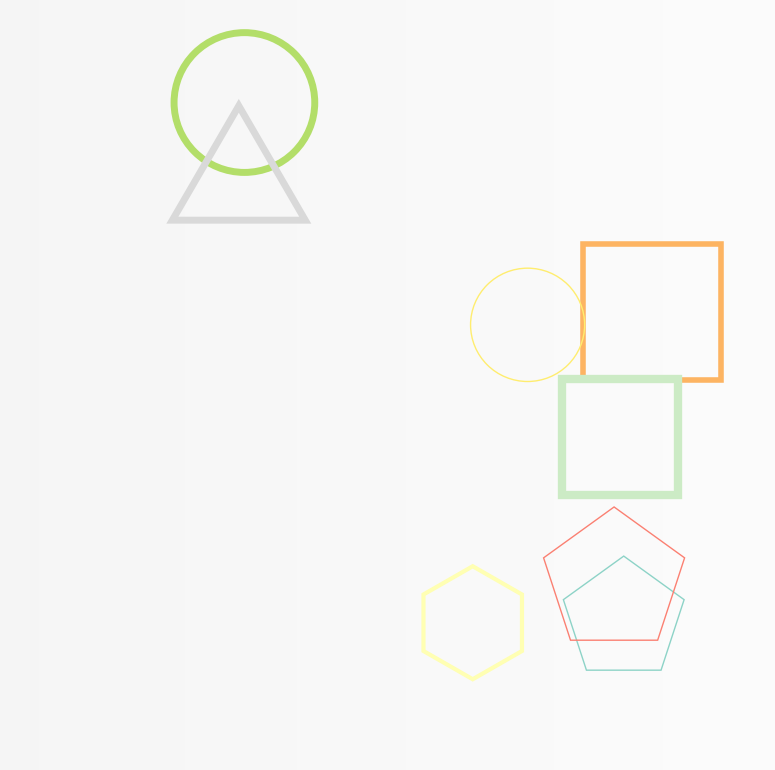[{"shape": "pentagon", "thickness": 0.5, "radius": 0.41, "center": [0.805, 0.196]}, {"shape": "hexagon", "thickness": 1.5, "radius": 0.37, "center": [0.61, 0.191]}, {"shape": "pentagon", "thickness": 0.5, "radius": 0.48, "center": [0.792, 0.246]}, {"shape": "square", "thickness": 2, "radius": 0.44, "center": [0.841, 0.595]}, {"shape": "circle", "thickness": 2.5, "radius": 0.45, "center": [0.315, 0.867]}, {"shape": "triangle", "thickness": 2.5, "radius": 0.5, "center": [0.308, 0.764]}, {"shape": "square", "thickness": 3, "radius": 0.38, "center": [0.8, 0.433]}, {"shape": "circle", "thickness": 0.5, "radius": 0.37, "center": [0.681, 0.578]}]